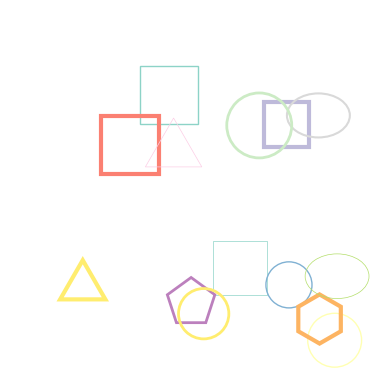[{"shape": "square", "thickness": 0.5, "radius": 0.35, "center": [0.623, 0.305]}, {"shape": "square", "thickness": 1, "radius": 0.38, "center": [0.44, 0.754]}, {"shape": "circle", "thickness": 1, "radius": 0.35, "center": [0.869, 0.116]}, {"shape": "square", "thickness": 3, "radius": 0.29, "center": [0.743, 0.676]}, {"shape": "square", "thickness": 3, "radius": 0.38, "center": [0.337, 0.622]}, {"shape": "circle", "thickness": 1, "radius": 0.3, "center": [0.751, 0.26]}, {"shape": "hexagon", "thickness": 3, "radius": 0.32, "center": [0.83, 0.171]}, {"shape": "oval", "thickness": 0.5, "radius": 0.41, "center": [0.876, 0.283]}, {"shape": "triangle", "thickness": 0.5, "radius": 0.42, "center": [0.451, 0.609]}, {"shape": "oval", "thickness": 1.5, "radius": 0.41, "center": [0.827, 0.7]}, {"shape": "pentagon", "thickness": 2, "radius": 0.32, "center": [0.496, 0.214]}, {"shape": "circle", "thickness": 2, "radius": 0.42, "center": [0.673, 0.674]}, {"shape": "triangle", "thickness": 3, "radius": 0.34, "center": [0.215, 0.256]}, {"shape": "circle", "thickness": 2, "radius": 0.33, "center": [0.529, 0.185]}]